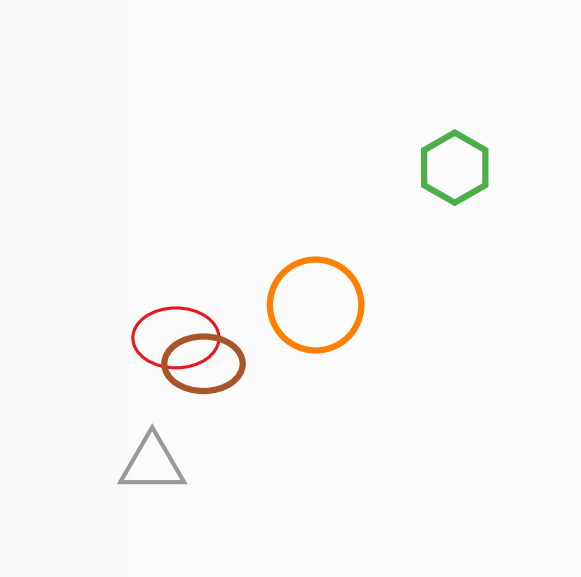[{"shape": "oval", "thickness": 1.5, "radius": 0.37, "center": [0.303, 0.414]}, {"shape": "hexagon", "thickness": 3, "radius": 0.3, "center": [0.782, 0.709]}, {"shape": "circle", "thickness": 3, "radius": 0.39, "center": [0.543, 0.471]}, {"shape": "oval", "thickness": 3, "radius": 0.34, "center": [0.35, 0.369]}, {"shape": "triangle", "thickness": 2, "radius": 0.32, "center": [0.262, 0.196]}]